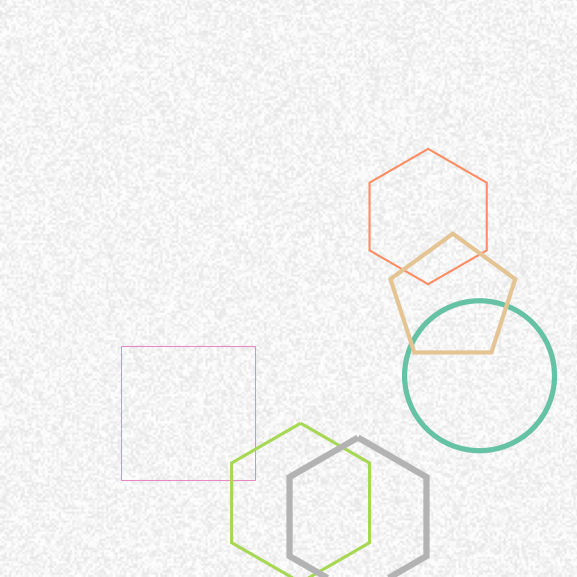[{"shape": "circle", "thickness": 2.5, "radius": 0.65, "center": [0.83, 0.349]}, {"shape": "hexagon", "thickness": 1, "radius": 0.59, "center": [0.741, 0.624]}, {"shape": "square", "thickness": 0.5, "radius": 0.58, "center": [0.325, 0.284]}, {"shape": "hexagon", "thickness": 1.5, "radius": 0.69, "center": [0.521, 0.128]}, {"shape": "pentagon", "thickness": 2, "radius": 0.57, "center": [0.784, 0.481]}, {"shape": "hexagon", "thickness": 3, "radius": 0.68, "center": [0.62, 0.105]}]